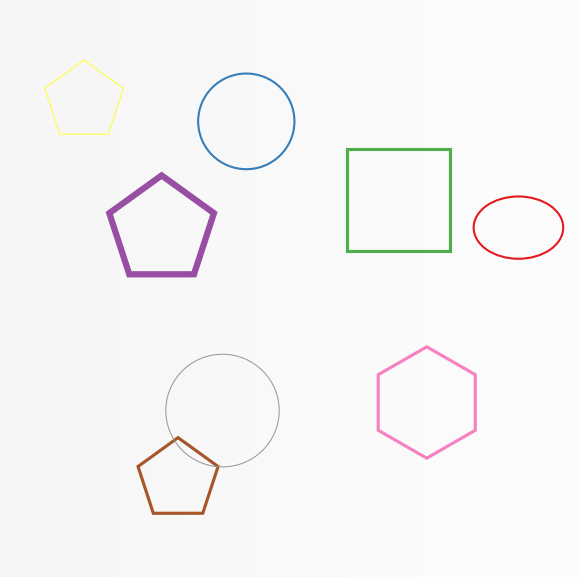[{"shape": "oval", "thickness": 1, "radius": 0.39, "center": [0.892, 0.605]}, {"shape": "circle", "thickness": 1, "radius": 0.41, "center": [0.424, 0.789]}, {"shape": "square", "thickness": 1.5, "radius": 0.44, "center": [0.685, 0.653]}, {"shape": "pentagon", "thickness": 3, "radius": 0.47, "center": [0.278, 0.601]}, {"shape": "pentagon", "thickness": 0.5, "radius": 0.35, "center": [0.145, 0.824]}, {"shape": "pentagon", "thickness": 1.5, "radius": 0.36, "center": [0.306, 0.169]}, {"shape": "hexagon", "thickness": 1.5, "radius": 0.48, "center": [0.734, 0.302]}, {"shape": "circle", "thickness": 0.5, "radius": 0.49, "center": [0.383, 0.288]}]